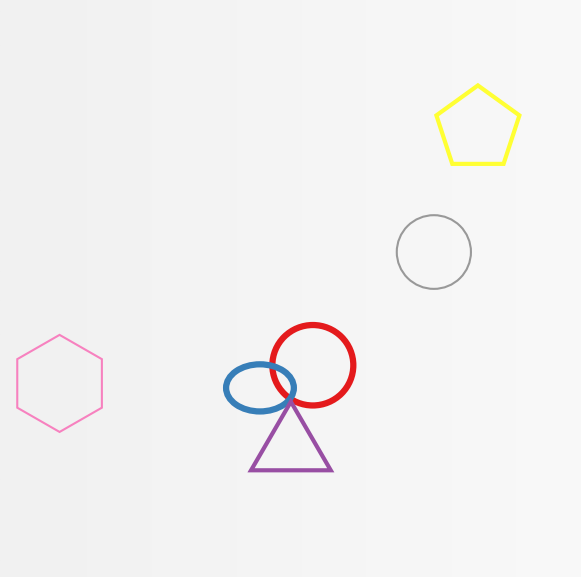[{"shape": "circle", "thickness": 3, "radius": 0.35, "center": [0.538, 0.367]}, {"shape": "oval", "thickness": 3, "radius": 0.29, "center": [0.447, 0.327]}, {"shape": "triangle", "thickness": 2, "radius": 0.4, "center": [0.5, 0.224]}, {"shape": "pentagon", "thickness": 2, "radius": 0.38, "center": [0.822, 0.776]}, {"shape": "hexagon", "thickness": 1, "radius": 0.42, "center": [0.102, 0.335]}, {"shape": "circle", "thickness": 1, "radius": 0.32, "center": [0.746, 0.563]}]